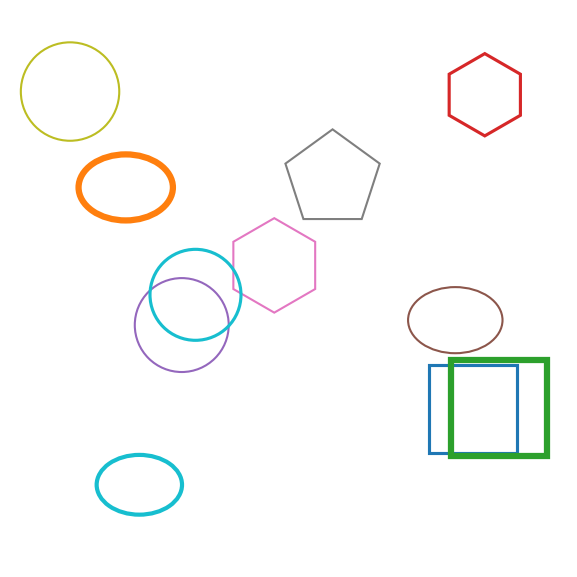[{"shape": "square", "thickness": 1.5, "radius": 0.38, "center": [0.819, 0.291]}, {"shape": "oval", "thickness": 3, "radius": 0.41, "center": [0.218, 0.675]}, {"shape": "square", "thickness": 3, "radius": 0.42, "center": [0.864, 0.292]}, {"shape": "hexagon", "thickness": 1.5, "radius": 0.36, "center": [0.839, 0.835]}, {"shape": "circle", "thickness": 1, "radius": 0.41, "center": [0.315, 0.436]}, {"shape": "oval", "thickness": 1, "radius": 0.41, "center": [0.788, 0.445]}, {"shape": "hexagon", "thickness": 1, "radius": 0.41, "center": [0.475, 0.54]}, {"shape": "pentagon", "thickness": 1, "radius": 0.43, "center": [0.576, 0.689]}, {"shape": "circle", "thickness": 1, "radius": 0.43, "center": [0.121, 0.841]}, {"shape": "oval", "thickness": 2, "radius": 0.37, "center": [0.241, 0.16]}, {"shape": "circle", "thickness": 1.5, "radius": 0.39, "center": [0.339, 0.489]}]